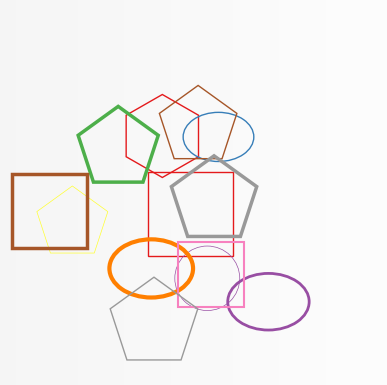[{"shape": "square", "thickness": 1, "radius": 0.55, "center": [0.492, 0.444]}, {"shape": "hexagon", "thickness": 1, "radius": 0.54, "center": [0.419, 0.647]}, {"shape": "oval", "thickness": 1, "radius": 0.46, "center": [0.564, 0.644]}, {"shape": "pentagon", "thickness": 2.5, "radius": 0.54, "center": [0.305, 0.615]}, {"shape": "oval", "thickness": 2, "radius": 0.53, "center": [0.693, 0.216]}, {"shape": "circle", "thickness": 0.5, "radius": 0.42, "center": [0.535, 0.277]}, {"shape": "oval", "thickness": 3, "radius": 0.54, "center": [0.39, 0.303]}, {"shape": "pentagon", "thickness": 0.5, "radius": 0.48, "center": [0.187, 0.421]}, {"shape": "pentagon", "thickness": 1, "radius": 0.53, "center": [0.511, 0.673]}, {"shape": "square", "thickness": 2.5, "radius": 0.48, "center": [0.128, 0.452]}, {"shape": "square", "thickness": 1.5, "radius": 0.42, "center": [0.545, 0.287]}, {"shape": "pentagon", "thickness": 1, "radius": 0.59, "center": [0.397, 0.161]}, {"shape": "pentagon", "thickness": 2.5, "radius": 0.58, "center": [0.552, 0.48]}]